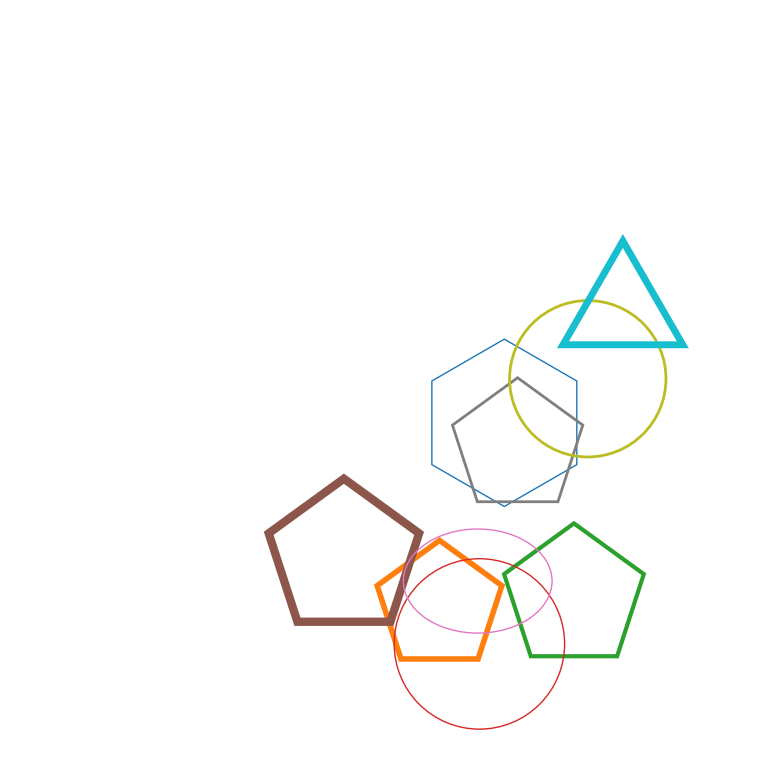[{"shape": "hexagon", "thickness": 0.5, "radius": 0.54, "center": [0.655, 0.451]}, {"shape": "pentagon", "thickness": 2, "radius": 0.43, "center": [0.571, 0.213]}, {"shape": "pentagon", "thickness": 1.5, "radius": 0.48, "center": [0.745, 0.225]}, {"shape": "circle", "thickness": 0.5, "radius": 0.55, "center": [0.623, 0.164]}, {"shape": "pentagon", "thickness": 3, "radius": 0.51, "center": [0.447, 0.276]}, {"shape": "oval", "thickness": 0.5, "radius": 0.48, "center": [0.62, 0.245]}, {"shape": "pentagon", "thickness": 1, "radius": 0.45, "center": [0.672, 0.42]}, {"shape": "circle", "thickness": 1, "radius": 0.51, "center": [0.763, 0.508]}, {"shape": "triangle", "thickness": 2.5, "radius": 0.45, "center": [0.809, 0.597]}]